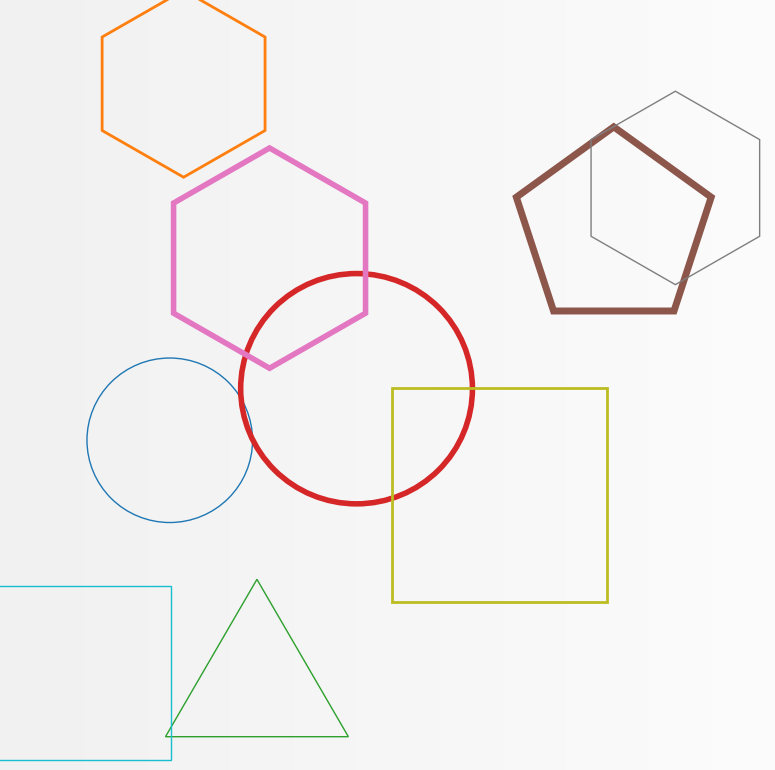[{"shape": "circle", "thickness": 0.5, "radius": 0.53, "center": [0.219, 0.428]}, {"shape": "hexagon", "thickness": 1, "radius": 0.61, "center": [0.237, 0.891]}, {"shape": "triangle", "thickness": 0.5, "radius": 0.68, "center": [0.332, 0.111]}, {"shape": "circle", "thickness": 2, "radius": 0.75, "center": [0.46, 0.495]}, {"shape": "pentagon", "thickness": 2.5, "radius": 0.66, "center": [0.792, 0.703]}, {"shape": "hexagon", "thickness": 2, "radius": 0.72, "center": [0.348, 0.665]}, {"shape": "hexagon", "thickness": 0.5, "radius": 0.63, "center": [0.871, 0.756]}, {"shape": "square", "thickness": 1, "radius": 0.69, "center": [0.644, 0.357]}, {"shape": "square", "thickness": 0.5, "radius": 0.57, "center": [0.107, 0.126]}]